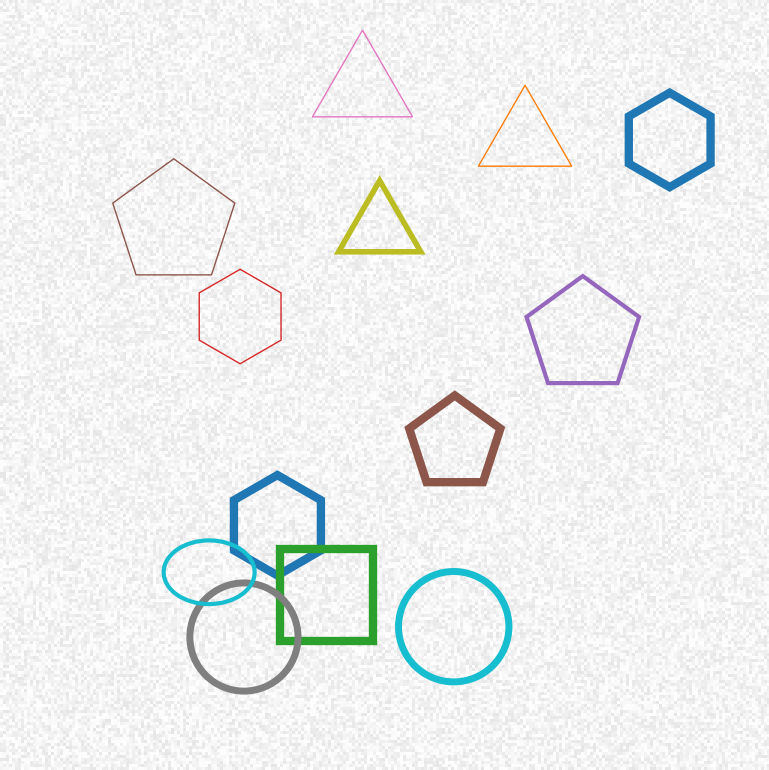[{"shape": "hexagon", "thickness": 3, "radius": 0.33, "center": [0.36, 0.318]}, {"shape": "hexagon", "thickness": 3, "radius": 0.31, "center": [0.87, 0.818]}, {"shape": "triangle", "thickness": 0.5, "radius": 0.35, "center": [0.682, 0.819]}, {"shape": "square", "thickness": 3, "radius": 0.3, "center": [0.424, 0.227]}, {"shape": "hexagon", "thickness": 0.5, "radius": 0.31, "center": [0.312, 0.589]}, {"shape": "pentagon", "thickness": 1.5, "radius": 0.38, "center": [0.757, 0.565]}, {"shape": "pentagon", "thickness": 0.5, "radius": 0.42, "center": [0.226, 0.71]}, {"shape": "pentagon", "thickness": 3, "radius": 0.31, "center": [0.591, 0.424]}, {"shape": "triangle", "thickness": 0.5, "radius": 0.38, "center": [0.471, 0.886]}, {"shape": "circle", "thickness": 2.5, "radius": 0.35, "center": [0.317, 0.173]}, {"shape": "triangle", "thickness": 2, "radius": 0.31, "center": [0.493, 0.704]}, {"shape": "circle", "thickness": 2.5, "radius": 0.36, "center": [0.589, 0.186]}, {"shape": "oval", "thickness": 1.5, "radius": 0.3, "center": [0.272, 0.257]}]